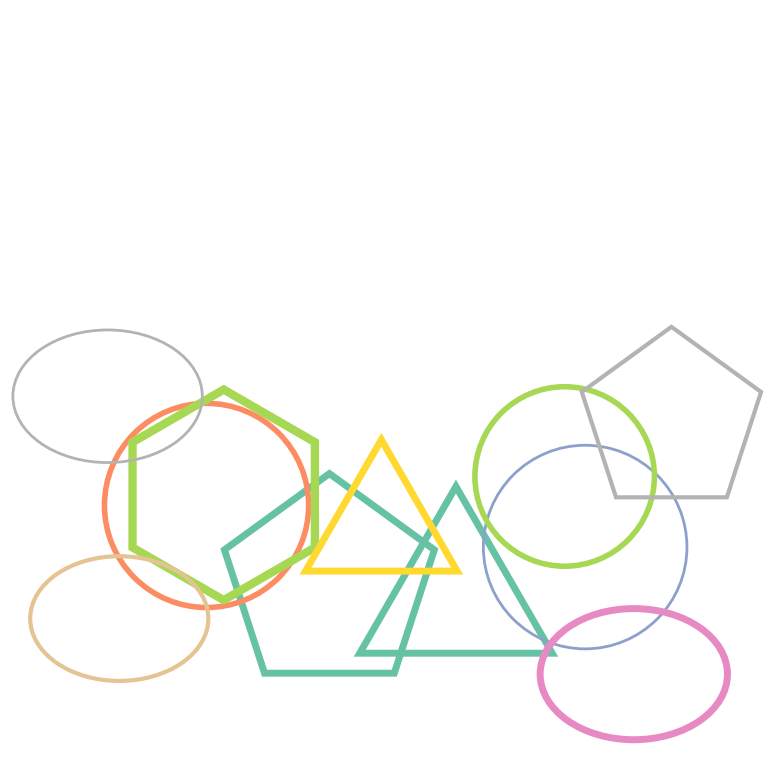[{"shape": "pentagon", "thickness": 2.5, "radius": 0.72, "center": [0.428, 0.242]}, {"shape": "triangle", "thickness": 2.5, "radius": 0.72, "center": [0.592, 0.224]}, {"shape": "circle", "thickness": 2, "radius": 0.66, "center": [0.268, 0.344]}, {"shape": "circle", "thickness": 1, "radius": 0.66, "center": [0.76, 0.29]}, {"shape": "oval", "thickness": 2.5, "radius": 0.61, "center": [0.823, 0.124]}, {"shape": "hexagon", "thickness": 3, "radius": 0.68, "center": [0.291, 0.357]}, {"shape": "circle", "thickness": 2, "radius": 0.58, "center": [0.733, 0.381]}, {"shape": "triangle", "thickness": 2.5, "radius": 0.57, "center": [0.495, 0.315]}, {"shape": "oval", "thickness": 1.5, "radius": 0.58, "center": [0.155, 0.197]}, {"shape": "pentagon", "thickness": 1.5, "radius": 0.61, "center": [0.872, 0.453]}, {"shape": "oval", "thickness": 1, "radius": 0.62, "center": [0.14, 0.485]}]